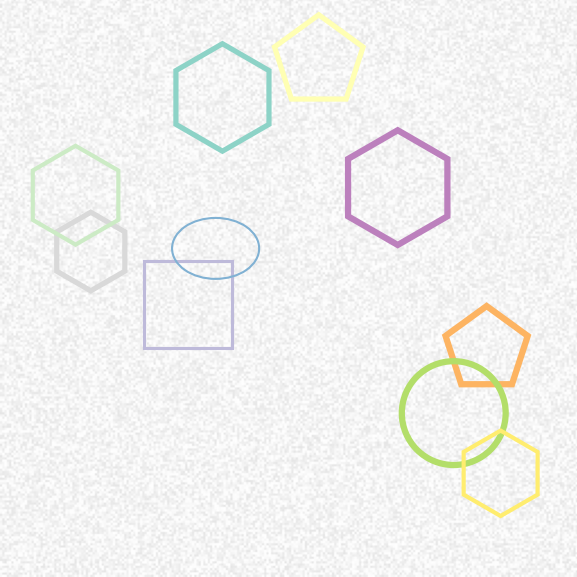[{"shape": "hexagon", "thickness": 2.5, "radius": 0.47, "center": [0.385, 0.83]}, {"shape": "pentagon", "thickness": 2.5, "radius": 0.4, "center": [0.552, 0.893]}, {"shape": "square", "thickness": 1.5, "radius": 0.38, "center": [0.326, 0.472]}, {"shape": "oval", "thickness": 1, "radius": 0.38, "center": [0.373, 0.569]}, {"shape": "pentagon", "thickness": 3, "radius": 0.37, "center": [0.843, 0.394]}, {"shape": "circle", "thickness": 3, "radius": 0.45, "center": [0.786, 0.284]}, {"shape": "hexagon", "thickness": 2.5, "radius": 0.34, "center": [0.157, 0.564]}, {"shape": "hexagon", "thickness": 3, "radius": 0.5, "center": [0.689, 0.674]}, {"shape": "hexagon", "thickness": 2, "radius": 0.43, "center": [0.131, 0.661]}, {"shape": "hexagon", "thickness": 2, "radius": 0.37, "center": [0.867, 0.18]}]